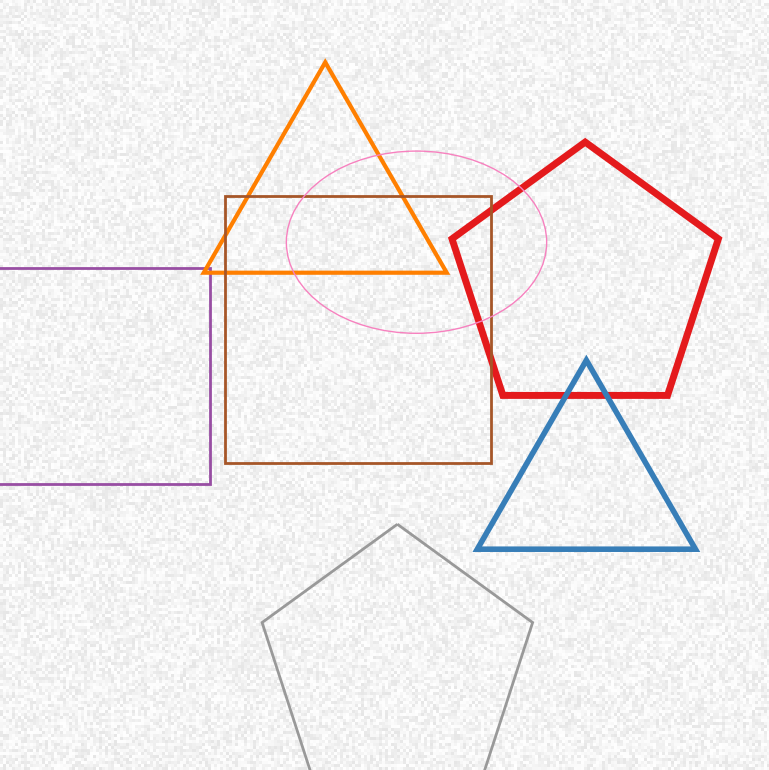[{"shape": "pentagon", "thickness": 2.5, "radius": 0.91, "center": [0.76, 0.634]}, {"shape": "triangle", "thickness": 2, "radius": 0.82, "center": [0.762, 0.369]}, {"shape": "square", "thickness": 1, "radius": 0.7, "center": [0.132, 0.512]}, {"shape": "triangle", "thickness": 1.5, "radius": 0.91, "center": [0.422, 0.737]}, {"shape": "square", "thickness": 1, "radius": 0.87, "center": [0.465, 0.572]}, {"shape": "oval", "thickness": 0.5, "radius": 0.85, "center": [0.541, 0.685]}, {"shape": "pentagon", "thickness": 1, "radius": 0.92, "center": [0.516, 0.134]}]